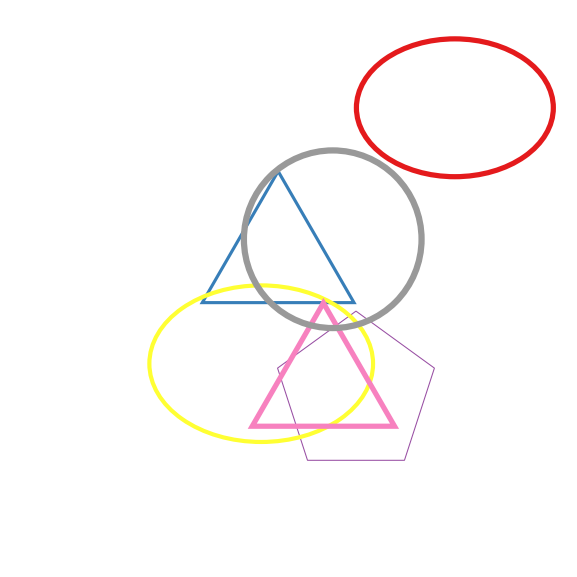[{"shape": "oval", "thickness": 2.5, "radius": 0.85, "center": [0.788, 0.813]}, {"shape": "triangle", "thickness": 1.5, "radius": 0.76, "center": [0.482, 0.551]}, {"shape": "pentagon", "thickness": 0.5, "radius": 0.71, "center": [0.616, 0.318]}, {"shape": "oval", "thickness": 2, "radius": 0.97, "center": [0.452, 0.369]}, {"shape": "triangle", "thickness": 2.5, "radius": 0.71, "center": [0.56, 0.332]}, {"shape": "circle", "thickness": 3, "radius": 0.77, "center": [0.576, 0.585]}]